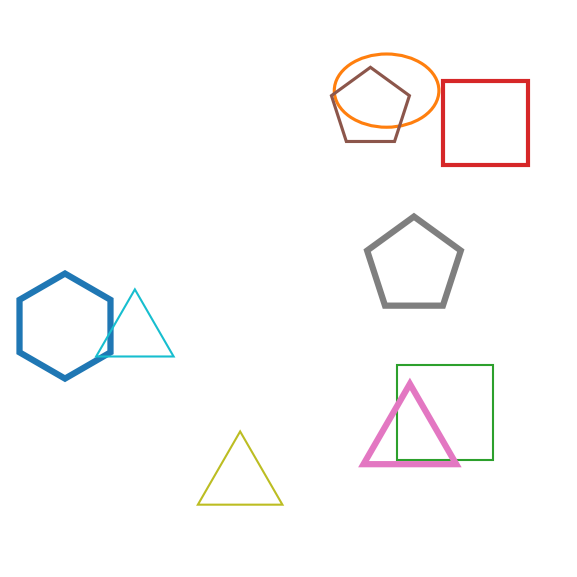[{"shape": "hexagon", "thickness": 3, "radius": 0.45, "center": [0.113, 0.435]}, {"shape": "oval", "thickness": 1.5, "radius": 0.45, "center": [0.669, 0.842]}, {"shape": "square", "thickness": 1, "radius": 0.41, "center": [0.771, 0.284]}, {"shape": "square", "thickness": 2, "radius": 0.37, "center": [0.841, 0.786]}, {"shape": "pentagon", "thickness": 1.5, "radius": 0.35, "center": [0.641, 0.812]}, {"shape": "triangle", "thickness": 3, "radius": 0.46, "center": [0.71, 0.242]}, {"shape": "pentagon", "thickness": 3, "radius": 0.43, "center": [0.717, 0.539]}, {"shape": "triangle", "thickness": 1, "radius": 0.42, "center": [0.416, 0.167]}, {"shape": "triangle", "thickness": 1, "radius": 0.39, "center": [0.234, 0.421]}]